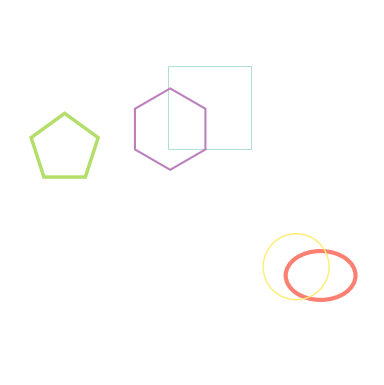[{"shape": "square", "thickness": 0.5, "radius": 0.54, "center": [0.545, 0.721]}, {"shape": "oval", "thickness": 3, "radius": 0.45, "center": [0.833, 0.284]}, {"shape": "pentagon", "thickness": 2.5, "radius": 0.46, "center": [0.168, 0.614]}, {"shape": "hexagon", "thickness": 1.5, "radius": 0.53, "center": [0.442, 0.665]}, {"shape": "circle", "thickness": 1, "radius": 0.43, "center": [0.769, 0.307]}]